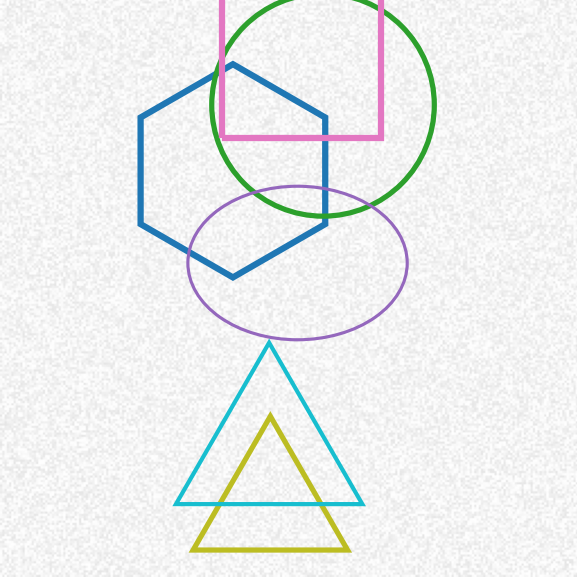[{"shape": "hexagon", "thickness": 3, "radius": 0.92, "center": [0.403, 0.703]}, {"shape": "circle", "thickness": 2.5, "radius": 0.96, "center": [0.559, 0.818]}, {"shape": "oval", "thickness": 1.5, "radius": 0.95, "center": [0.515, 0.544]}, {"shape": "square", "thickness": 3, "radius": 0.69, "center": [0.523, 0.898]}, {"shape": "triangle", "thickness": 2.5, "radius": 0.77, "center": [0.468, 0.124]}, {"shape": "triangle", "thickness": 2, "radius": 0.93, "center": [0.466, 0.219]}]